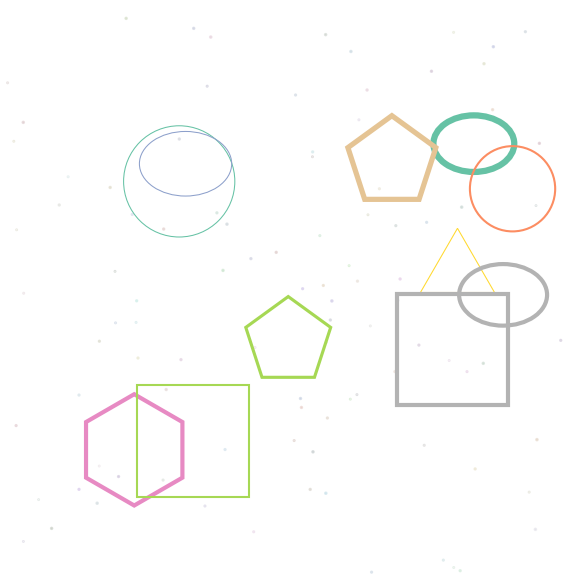[{"shape": "circle", "thickness": 0.5, "radius": 0.48, "center": [0.31, 0.685]}, {"shape": "oval", "thickness": 3, "radius": 0.35, "center": [0.821, 0.75]}, {"shape": "circle", "thickness": 1, "radius": 0.37, "center": [0.888, 0.672]}, {"shape": "oval", "thickness": 0.5, "radius": 0.4, "center": [0.321, 0.716]}, {"shape": "hexagon", "thickness": 2, "radius": 0.48, "center": [0.232, 0.22]}, {"shape": "pentagon", "thickness": 1.5, "radius": 0.39, "center": [0.499, 0.408]}, {"shape": "square", "thickness": 1, "radius": 0.49, "center": [0.334, 0.235]}, {"shape": "triangle", "thickness": 0.5, "radius": 0.37, "center": [0.792, 0.53]}, {"shape": "pentagon", "thickness": 2.5, "radius": 0.4, "center": [0.679, 0.719]}, {"shape": "oval", "thickness": 2, "radius": 0.38, "center": [0.871, 0.489]}, {"shape": "square", "thickness": 2, "radius": 0.48, "center": [0.783, 0.394]}]